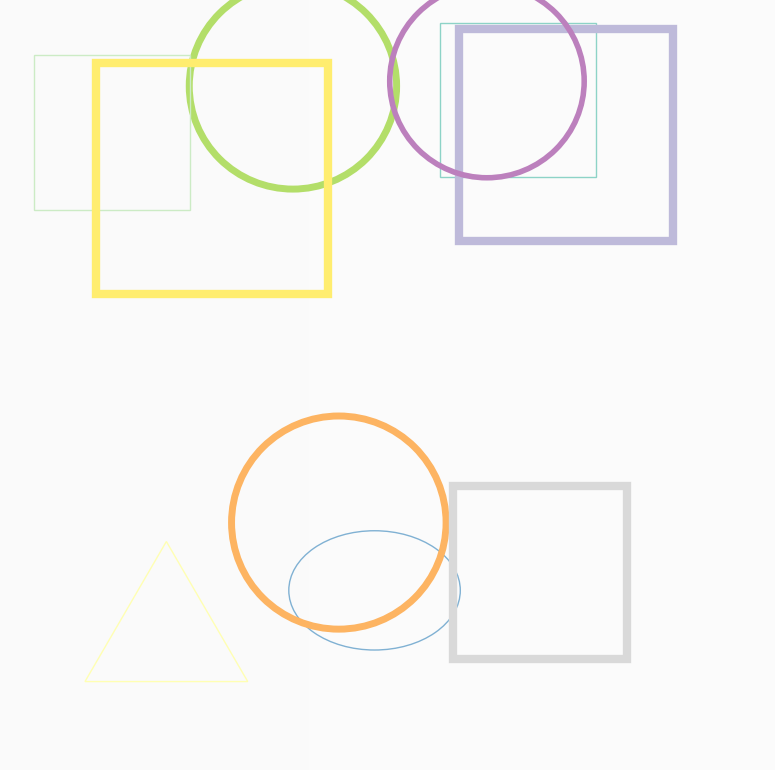[{"shape": "square", "thickness": 0.5, "radius": 0.5, "center": [0.669, 0.87]}, {"shape": "triangle", "thickness": 0.5, "radius": 0.61, "center": [0.215, 0.175]}, {"shape": "square", "thickness": 3, "radius": 0.69, "center": [0.73, 0.824]}, {"shape": "oval", "thickness": 0.5, "radius": 0.55, "center": [0.483, 0.233]}, {"shape": "circle", "thickness": 2.5, "radius": 0.69, "center": [0.437, 0.321]}, {"shape": "circle", "thickness": 2.5, "radius": 0.67, "center": [0.378, 0.888]}, {"shape": "square", "thickness": 3, "radius": 0.56, "center": [0.696, 0.257]}, {"shape": "circle", "thickness": 2, "radius": 0.63, "center": [0.628, 0.895]}, {"shape": "square", "thickness": 0.5, "radius": 0.5, "center": [0.145, 0.828]}, {"shape": "square", "thickness": 3, "radius": 0.75, "center": [0.273, 0.768]}]